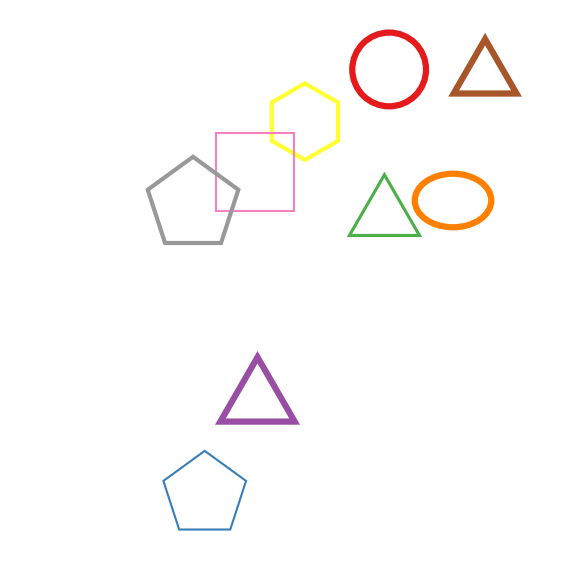[{"shape": "circle", "thickness": 3, "radius": 0.32, "center": [0.674, 0.879]}, {"shape": "pentagon", "thickness": 1, "radius": 0.38, "center": [0.354, 0.143]}, {"shape": "triangle", "thickness": 1.5, "radius": 0.35, "center": [0.666, 0.626]}, {"shape": "triangle", "thickness": 3, "radius": 0.37, "center": [0.446, 0.306]}, {"shape": "oval", "thickness": 3, "radius": 0.33, "center": [0.784, 0.652]}, {"shape": "hexagon", "thickness": 2, "radius": 0.33, "center": [0.528, 0.788]}, {"shape": "triangle", "thickness": 3, "radius": 0.31, "center": [0.84, 0.869]}, {"shape": "square", "thickness": 1, "radius": 0.34, "center": [0.441, 0.702]}, {"shape": "pentagon", "thickness": 2, "radius": 0.41, "center": [0.334, 0.645]}]